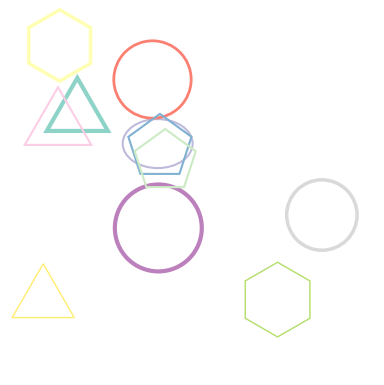[{"shape": "triangle", "thickness": 3, "radius": 0.46, "center": [0.201, 0.706]}, {"shape": "hexagon", "thickness": 2.5, "radius": 0.46, "center": [0.155, 0.882]}, {"shape": "oval", "thickness": 1.5, "radius": 0.45, "center": [0.41, 0.627]}, {"shape": "circle", "thickness": 2, "radius": 0.5, "center": [0.396, 0.794]}, {"shape": "pentagon", "thickness": 1.5, "radius": 0.43, "center": [0.415, 0.618]}, {"shape": "hexagon", "thickness": 1, "radius": 0.48, "center": [0.721, 0.222]}, {"shape": "triangle", "thickness": 1.5, "radius": 0.5, "center": [0.151, 0.673]}, {"shape": "circle", "thickness": 2.5, "radius": 0.46, "center": [0.836, 0.441]}, {"shape": "circle", "thickness": 3, "radius": 0.56, "center": [0.411, 0.408]}, {"shape": "pentagon", "thickness": 1.5, "radius": 0.42, "center": [0.429, 0.582]}, {"shape": "triangle", "thickness": 1, "radius": 0.47, "center": [0.112, 0.222]}]